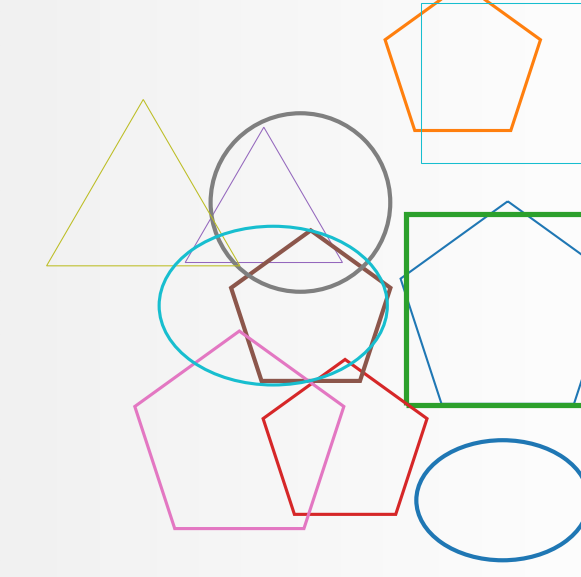[{"shape": "pentagon", "thickness": 1, "radius": 0.97, "center": [0.874, 0.457]}, {"shape": "oval", "thickness": 2, "radius": 0.74, "center": [0.865, 0.133]}, {"shape": "pentagon", "thickness": 1.5, "radius": 0.7, "center": [0.796, 0.887]}, {"shape": "square", "thickness": 2.5, "radius": 0.83, "center": [0.863, 0.463]}, {"shape": "pentagon", "thickness": 1.5, "radius": 0.74, "center": [0.594, 0.228]}, {"shape": "triangle", "thickness": 0.5, "radius": 0.78, "center": [0.454, 0.623]}, {"shape": "pentagon", "thickness": 2, "radius": 0.72, "center": [0.535, 0.456]}, {"shape": "pentagon", "thickness": 1.5, "radius": 0.95, "center": [0.412, 0.237]}, {"shape": "circle", "thickness": 2, "radius": 0.77, "center": [0.517, 0.648]}, {"shape": "triangle", "thickness": 0.5, "radius": 0.96, "center": [0.246, 0.635]}, {"shape": "square", "thickness": 0.5, "radius": 0.69, "center": [0.863, 0.855]}, {"shape": "oval", "thickness": 1.5, "radius": 0.98, "center": [0.47, 0.47]}]